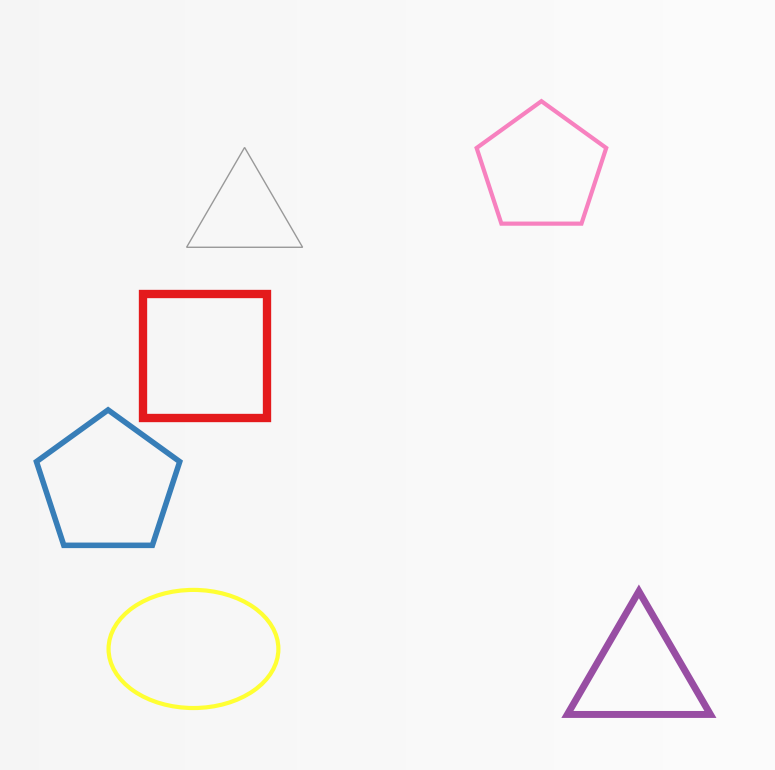[{"shape": "square", "thickness": 3, "radius": 0.4, "center": [0.264, 0.538]}, {"shape": "pentagon", "thickness": 2, "radius": 0.49, "center": [0.139, 0.37]}, {"shape": "triangle", "thickness": 2.5, "radius": 0.53, "center": [0.824, 0.125]}, {"shape": "oval", "thickness": 1.5, "radius": 0.55, "center": [0.25, 0.157]}, {"shape": "pentagon", "thickness": 1.5, "radius": 0.44, "center": [0.699, 0.781]}, {"shape": "triangle", "thickness": 0.5, "radius": 0.43, "center": [0.316, 0.722]}]